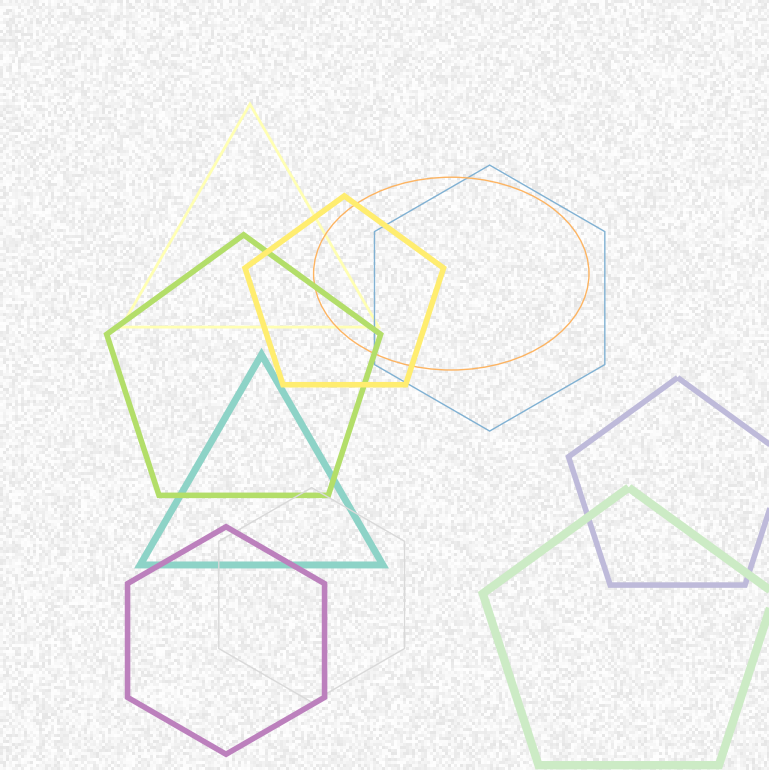[{"shape": "triangle", "thickness": 2.5, "radius": 0.91, "center": [0.34, 0.357]}, {"shape": "triangle", "thickness": 1, "radius": 0.97, "center": [0.325, 0.672]}, {"shape": "pentagon", "thickness": 2, "radius": 0.74, "center": [0.88, 0.361]}, {"shape": "hexagon", "thickness": 0.5, "radius": 0.86, "center": [0.636, 0.613]}, {"shape": "oval", "thickness": 0.5, "radius": 0.89, "center": [0.586, 0.645]}, {"shape": "pentagon", "thickness": 2, "radius": 0.94, "center": [0.316, 0.508]}, {"shape": "hexagon", "thickness": 0.5, "radius": 0.7, "center": [0.405, 0.227]}, {"shape": "hexagon", "thickness": 2, "radius": 0.74, "center": [0.294, 0.168]}, {"shape": "pentagon", "thickness": 3, "radius": 1.0, "center": [0.817, 0.168]}, {"shape": "pentagon", "thickness": 2, "radius": 0.68, "center": [0.447, 0.61]}]